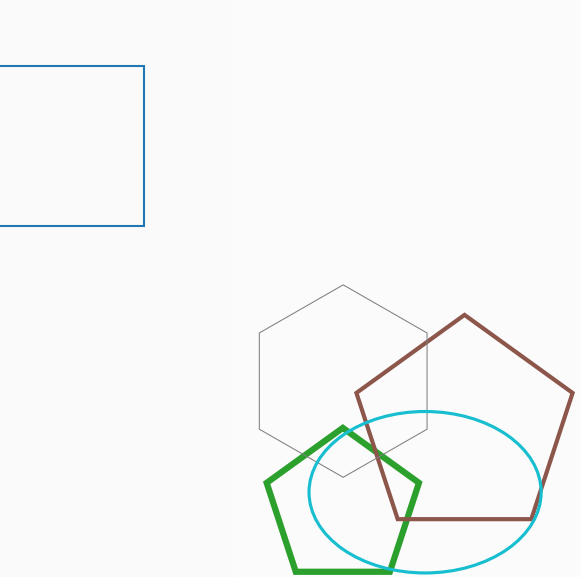[{"shape": "square", "thickness": 1, "radius": 0.69, "center": [0.109, 0.746]}, {"shape": "pentagon", "thickness": 3, "radius": 0.69, "center": [0.59, 0.12]}, {"shape": "pentagon", "thickness": 2, "radius": 0.98, "center": [0.799, 0.258]}, {"shape": "hexagon", "thickness": 0.5, "radius": 0.83, "center": [0.59, 0.339]}, {"shape": "oval", "thickness": 1.5, "radius": 1.0, "center": [0.731, 0.147]}]